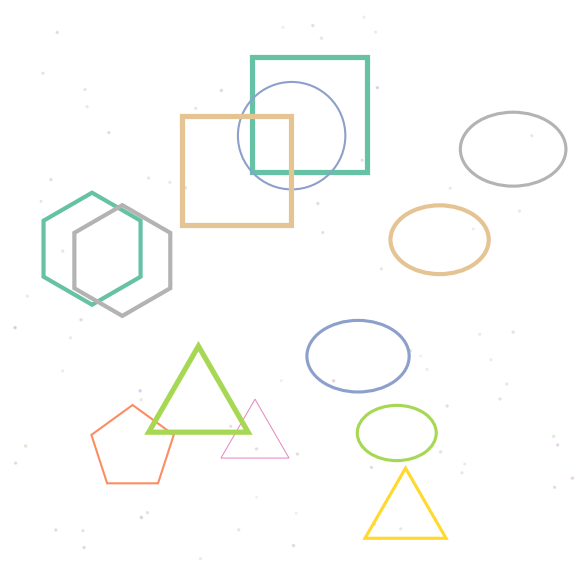[{"shape": "square", "thickness": 2.5, "radius": 0.5, "center": [0.536, 0.801]}, {"shape": "hexagon", "thickness": 2, "radius": 0.48, "center": [0.159, 0.568]}, {"shape": "pentagon", "thickness": 1, "radius": 0.37, "center": [0.23, 0.223]}, {"shape": "circle", "thickness": 1, "radius": 0.47, "center": [0.505, 0.764]}, {"shape": "oval", "thickness": 1.5, "radius": 0.44, "center": [0.62, 0.382]}, {"shape": "triangle", "thickness": 0.5, "radius": 0.34, "center": [0.442, 0.24]}, {"shape": "triangle", "thickness": 2.5, "radius": 0.5, "center": [0.344, 0.3]}, {"shape": "oval", "thickness": 1.5, "radius": 0.34, "center": [0.687, 0.249]}, {"shape": "triangle", "thickness": 1.5, "radius": 0.41, "center": [0.702, 0.108]}, {"shape": "oval", "thickness": 2, "radius": 0.43, "center": [0.761, 0.584]}, {"shape": "square", "thickness": 2.5, "radius": 0.47, "center": [0.41, 0.703]}, {"shape": "oval", "thickness": 1.5, "radius": 0.46, "center": [0.889, 0.741]}, {"shape": "hexagon", "thickness": 2, "radius": 0.48, "center": [0.212, 0.548]}]